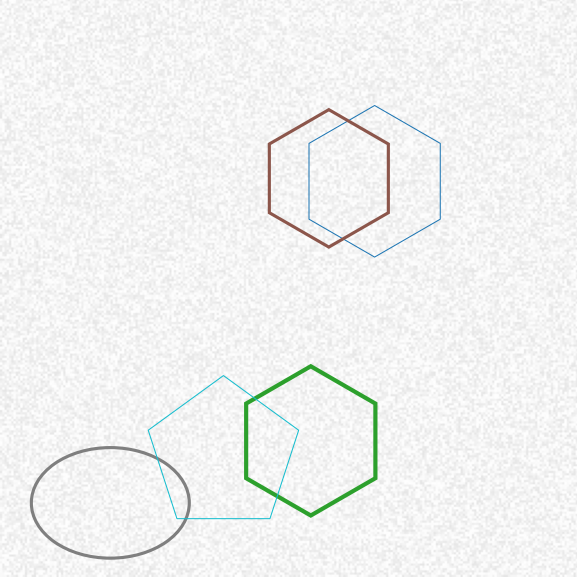[{"shape": "hexagon", "thickness": 0.5, "radius": 0.66, "center": [0.649, 0.685]}, {"shape": "hexagon", "thickness": 2, "radius": 0.65, "center": [0.538, 0.236]}, {"shape": "hexagon", "thickness": 1.5, "radius": 0.59, "center": [0.569, 0.69]}, {"shape": "oval", "thickness": 1.5, "radius": 0.68, "center": [0.191, 0.128]}, {"shape": "pentagon", "thickness": 0.5, "radius": 0.68, "center": [0.387, 0.212]}]